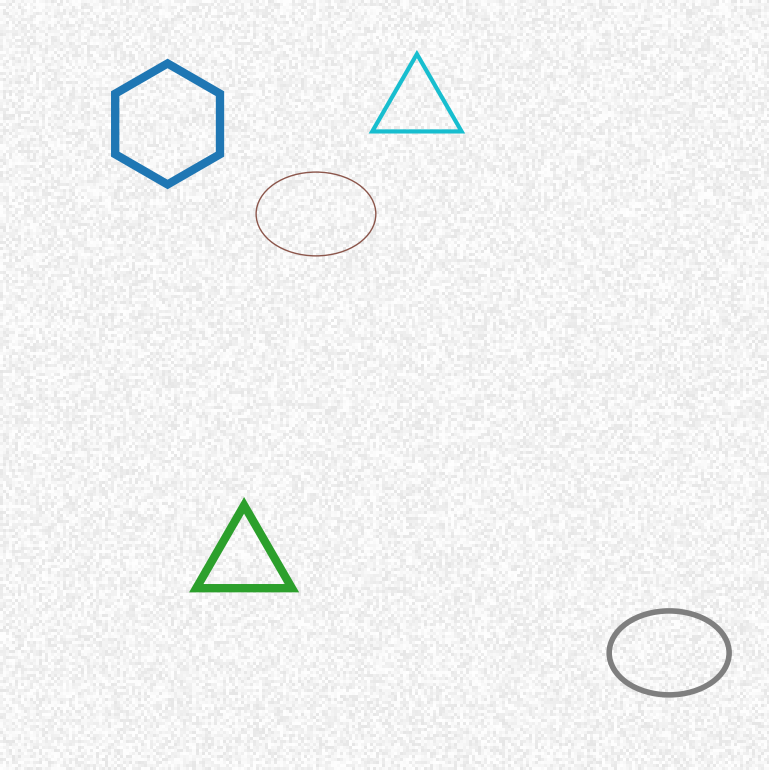[{"shape": "hexagon", "thickness": 3, "radius": 0.39, "center": [0.218, 0.839]}, {"shape": "triangle", "thickness": 3, "radius": 0.36, "center": [0.317, 0.272]}, {"shape": "oval", "thickness": 0.5, "radius": 0.39, "center": [0.41, 0.722]}, {"shape": "oval", "thickness": 2, "radius": 0.39, "center": [0.869, 0.152]}, {"shape": "triangle", "thickness": 1.5, "radius": 0.33, "center": [0.541, 0.863]}]